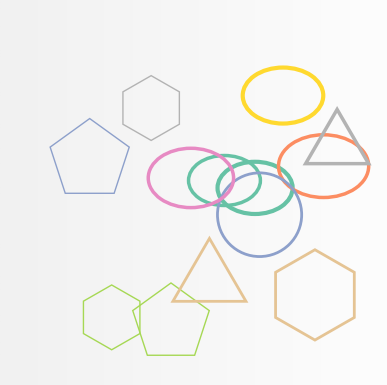[{"shape": "oval", "thickness": 2.5, "radius": 0.46, "center": [0.579, 0.531]}, {"shape": "oval", "thickness": 3, "radius": 0.48, "center": [0.658, 0.512]}, {"shape": "oval", "thickness": 2.5, "radius": 0.58, "center": [0.835, 0.568]}, {"shape": "pentagon", "thickness": 1, "radius": 0.54, "center": [0.231, 0.585]}, {"shape": "circle", "thickness": 2, "radius": 0.54, "center": [0.67, 0.442]}, {"shape": "oval", "thickness": 2.5, "radius": 0.55, "center": [0.493, 0.538]}, {"shape": "pentagon", "thickness": 1, "radius": 0.52, "center": [0.441, 0.161]}, {"shape": "hexagon", "thickness": 1, "radius": 0.42, "center": [0.288, 0.176]}, {"shape": "oval", "thickness": 3, "radius": 0.52, "center": [0.73, 0.752]}, {"shape": "triangle", "thickness": 2, "radius": 0.54, "center": [0.54, 0.272]}, {"shape": "hexagon", "thickness": 2, "radius": 0.59, "center": [0.813, 0.234]}, {"shape": "triangle", "thickness": 2.5, "radius": 0.47, "center": [0.87, 0.622]}, {"shape": "hexagon", "thickness": 1, "radius": 0.42, "center": [0.39, 0.719]}]